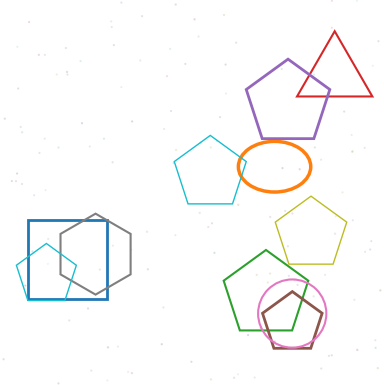[{"shape": "square", "thickness": 2, "radius": 0.51, "center": [0.175, 0.326]}, {"shape": "oval", "thickness": 2.5, "radius": 0.47, "center": [0.713, 0.567]}, {"shape": "pentagon", "thickness": 1.5, "radius": 0.58, "center": [0.691, 0.235]}, {"shape": "triangle", "thickness": 1.5, "radius": 0.56, "center": [0.869, 0.806]}, {"shape": "pentagon", "thickness": 2, "radius": 0.57, "center": [0.748, 0.732]}, {"shape": "pentagon", "thickness": 2, "radius": 0.41, "center": [0.759, 0.161]}, {"shape": "circle", "thickness": 1.5, "radius": 0.44, "center": [0.759, 0.186]}, {"shape": "hexagon", "thickness": 1.5, "radius": 0.53, "center": [0.248, 0.34]}, {"shape": "pentagon", "thickness": 1, "radius": 0.49, "center": [0.808, 0.393]}, {"shape": "pentagon", "thickness": 1, "radius": 0.41, "center": [0.12, 0.286]}, {"shape": "pentagon", "thickness": 1, "radius": 0.49, "center": [0.546, 0.55]}]